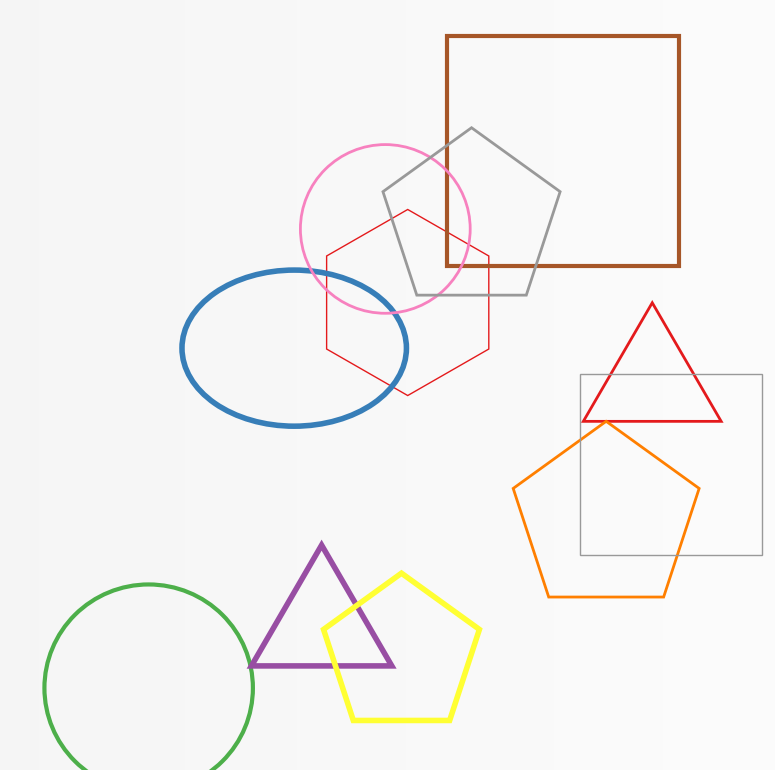[{"shape": "hexagon", "thickness": 0.5, "radius": 0.6, "center": [0.526, 0.607]}, {"shape": "triangle", "thickness": 1, "radius": 0.51, "center": [0.842, 0.504]}, {"shape": "oval", "thickness": 2, "radius": 0.72, "center": [0.38, 0.548]}, {"shape": "circle", "thickness": 1.5, "radius": 0.67, "center": [0.192, 0.106]}, {"shape": "triangle", "thickness": 2, "radius": 0.52, "center": [0.415, 0.187]}, {"shape": "pentagon", "thickness": 1, "radius": 0.63, "center": [0.782, 0.327]}, {"shape": "pentagon", "thickness": 2, "radius": 0.53, "center": [0.518, 0.15]}, {"shape": "square", "thickness": 1.5, "radius": 0.75, "center": [0.726, 0.804]}, {"shape": "circle", "thickness": 1, "radius": 0.55, "center": [0.497, 0.703]}, {"shape": "pentagon", "thickness": 1, "radius": 0.6, "center": [0.608, 0.714]}, {"shape": "square", "thickness": 0.5, "radius": 0.59, "center": [0.866, 0.397]}]